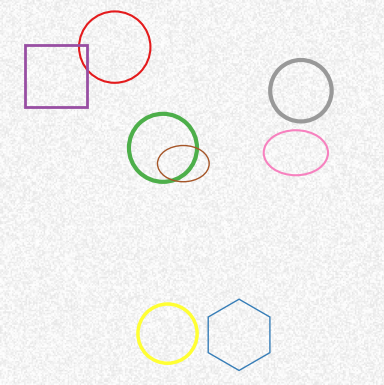[{"shape": "circle", "thickness": 1.5, "radius": 0.46, "center": [0.298, 0.878]}, {"shape": "hexagon", "thickness": 1, "radius": 0.46, "center": [0.621, 0.13]}, {"shape": "circle", "thickness": 3, "radius": 0.44, "center": [0.423, 0.616]}, {"shape": "square", "thickness": 2, "radius": 0.41, "center": [0.145, 0.802]}, {"shape": "circle", "thickness": 2.5, "radius": 0.38, "center": [0.435, 0.133]}, {"shape": "oval", "thickness": 1, "radius": 0.34, "center": [0.476, 0.575]}, {"shape": "oval", "thickness": 1.5, "radius": 0.42, "center": [0.768, 0.603]}, {"shape": "circle", "thickness": 3, "radius": 0.4, "center": [0.782, 0.764]}]